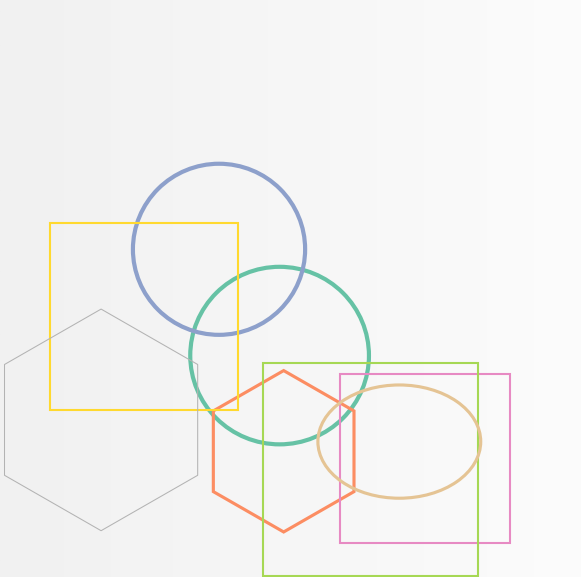[{"shape": "circle", "thickness": 2, "radius": 0.77, "center": [0.481, 0.383]}, {"shape": "hexagon", "thickness": 1.5, "radius": 0.7, "center": [0.488, 0.218]}, {"shape": "circle", "thickness": 2, "radius": 0.74, "center": [0.377, 0.567]}, {"shape": "square", "thickness": 1, "radius": 0.73, "center": [0.731, 0.206]}, {"shape": "square", "thickness": 1, "radius": 0.92, "center": [0.638, 0.186]}, {"shape": "square", "thickness": 1, "radius": 0.81, "center": [0.248, 0.451]}, {"shape": "oval", "thickness": 1.5, "radius": 0.7, "center": [0.687, 0.234]}, {"shape": "hexagon", "thickness": 0.5, "radius": 0.96, "center": [0.174, 0.272]}]